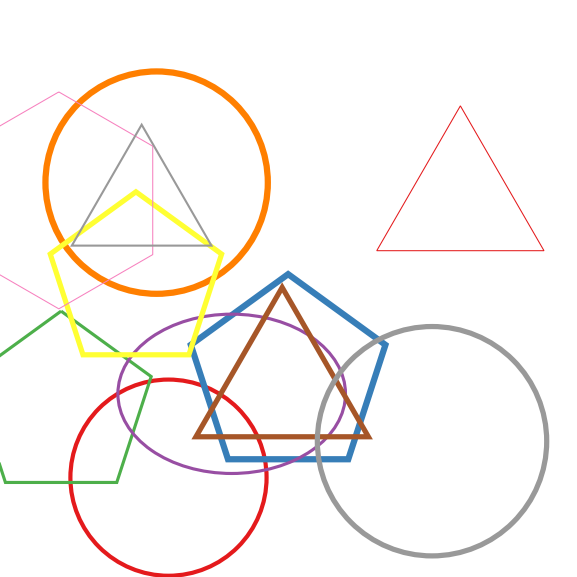[{"shape": "circle", "thickness": 2, "radius": 0.85, "center": [0.292, 0.172]}, {"shape": "triangle", "thickness": 0.5, "radius": 0.84, "center": [0.797, 0.649]}, {"shape": "pentagon", "thickness": 3, "radius": 0.89, "center": [0.499, 0.347]}, {"shape": "pentagon", "thickness": 1.5, "radius": 0.82, "center": [0.106, 0.296]}, {"shape": "oval", "thickness": 1.5, "radius": 0.99, "center": [0.401, 0.317]}, {"shape": "circle", "thickness": 3, "radius": 0.96, "center": [0.271, 0.683]}, {"shape": "pentagon", "thickness": 2.5, "radius": 0.78, "center": [0.235, 0.511]}, {"shape": "triangle", "thickness": 2.5, "radius": 0.86, "center": [0.489, 0.329]}, {"shape": "hexagon", "thickness": 0.5, "radius": 0.94, "center": [0.102, 0.652]}, {"shape": "circle", "thickness": 2.5, "radius": 0.99, "center": [0.748, 0.235]}, {"shape": "triangle", "thickness": 1, "radius": 0.7, "center": [0.245, 0.644]}]